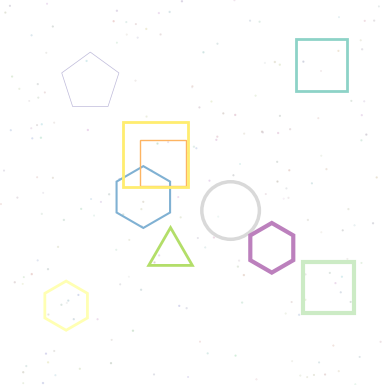[{"shape": "square", "thickness": 2, "radius": 0.33, "center": [0.835, 0.831]}, {"shape": "hexagon", "thickness": 2, "radius": 0.32, "center": [0.172, 0.206]}, {"shape": "pentagon", "thickness": 0.5, "radius": 0.39, "center": [0.235, 0.786]}, {"shape": "hexagon", "thickness": 1.5, "radius": 0.4, "center": [0.372, 0.488]}, {"shape": "square", "thickness": 1, "radius": 0.3, "center": [0.424, 0.577]}, {"shape": "triangle", "thickness": 2, "radius": 0.33, "center": [0.443, 0.343]}, {"shape": "circle", "thickness": 2.5, "radius": 0.37, "center": [0.599, 0.453]}, {"shape": "hexagon", "thickness": 3, "radius": 0.32, "center": [0.706, 0.356]}, {"shape": "square", "thickness": 3, "radius": 0.33, "center": [0.853, 0.254]}, {"shape": "square", "thickness": 2, "radius": 0.42, "center": [0.404, 0.598]}]